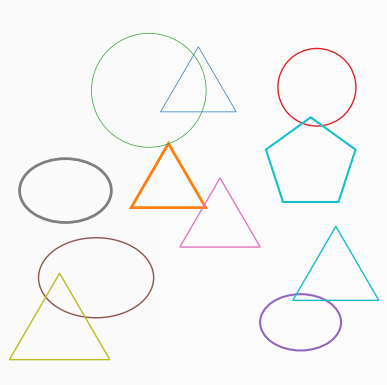[{"shape": "triangle", "thickness": 0.5, "radius": 0.56, "center": [0.512, 0.766]}, {"shape": "triangle", "thickness": 2, "radius": 0.55, "center": [0.435, 0.516]}, {"shape": "circle", "thickness": 0.5, "radius": 0.74, "center": [0.384, 0.765]}, {"shape": "circle", "thickness": 1, "radius": 0.5, "center": [0.818, 0.773]}, {"shape": "oval", "thickness": 1.5, "radius": 0.52, "center": [0.776, 0.163]}, {"shape": "oval", "thickness": 1, "radius": 0.74, "center": [0.248, 0.279]}, {"shape": "triangle", "thickness": 1, "radius": 0.6, "center": [0.568, 0.418]}, {"shape": "oval", "thickness": 2, "radius": 0.59, "center": [0.169, 0.505]}, {"shape": "triangle", "thickness": 1, "radius": 0.75, "center": [0.154, 0.141]}, {"shape": "pentagon", "thickness": 1.5, "radius": 0.61, "center": [0.802, 0.574]}, {"shape": "triangle", "thickness": 1, "radius": 0.64, "center": [0.867, 0.284]}]